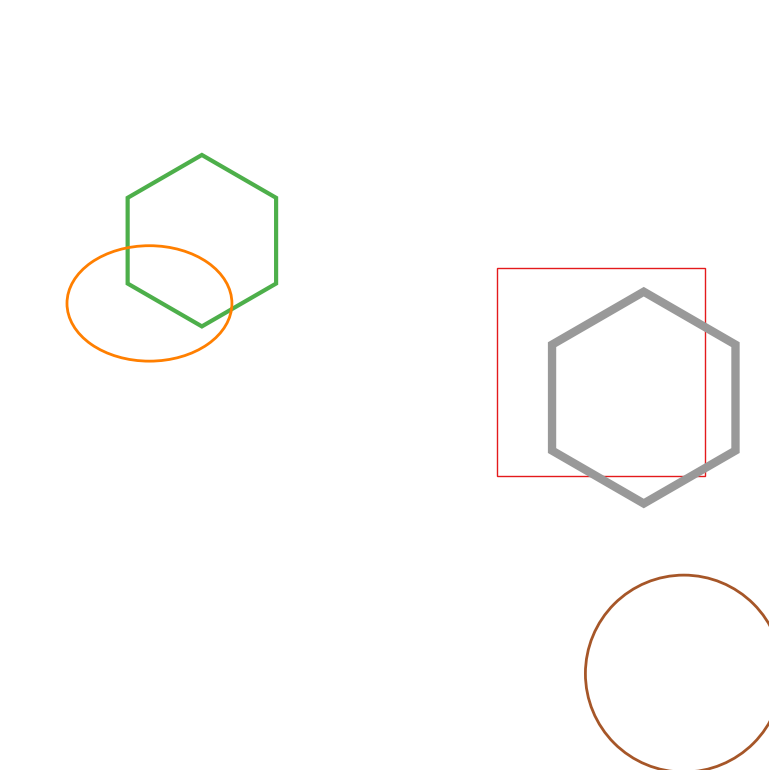[{"shape": "square", "thickness": 0.5, "radius": 0.68, "center": [0.78, 0.517]}, {"shape": "hexagon", "thickness": 1.5, "radius": 0.56, "center": [0.262, 0.687]}, {"shape": "oval", "thickness": 1, "radius": 0.54, "center": [0.194, 0.606]}, {"shape": "circle", "thickness": 1, "radius": 0.64, "center": [0.888, 0.125]}, {"shape": "hexagon", "thickness": 3, "radius": 0.69, "center": [0.836, 0.484]}]